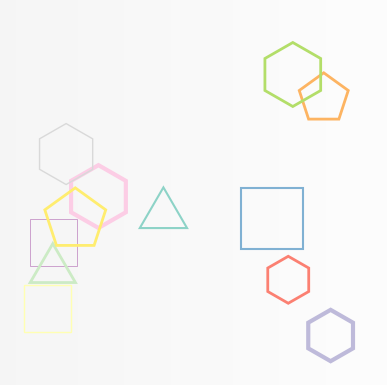[{"shape": "triangle", "thickness": 1.5, "radius": 0.35, "center": [0.422, 0.443]}, {"shape": "square", "thickness": 1, "radius": 0.3, "center": [0.123, 0.198]}, {"shape": "hexagon", "thickness": 3, "radius": 0.33, "center": [0.853, 0.129]}, {"shape": "hexagon", "thickness": 2, "radius": 0.31, "center": [0.744, 0.273]}, {"shape": "square", "thickness": 1.5, "radius": 0.4, "center": [0.703, 0.432]}, {"shape": "pentagon", "thickness": 2, "radius": 0.33, "center": [0.835, 0.744]}, {"shape": "hexagon", "thickness": 2, "radius": 0.42, "center": [0.756, 0.806]}, {"shape": "hexagon", "thickness": 3, "radius": 0.41, "center": [0.254, 0.489]}, {"shape": "hexagon", "thickness": 1, "radius": 0.4, "center": [0.171, 0.6]}, {"shape": "square", "thickness": 0.5, "radius": 0.3, "center": [0.139, 0.37]}, {"shape": "triangle", "thickness": 2, "radius": 0.34, "center": [0.136, 0.3]}, {"shape": "pentagon", "thickness": 2, "radius": 0.41, "center": [0.194, 0.429]}]